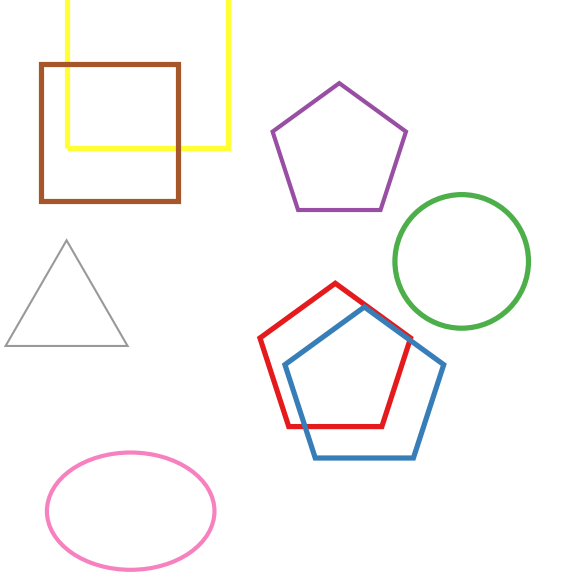[{"shape": "pentagon", "thickness": 2.5, "radius": 0.69, "center": [0.581, 0.371]}, {"shape": "pentagon", "thickness": 2.5, "radius": 0.72, "center": [0.631, 0.323]}, {"shape": "circle", "thickness": 2.5, "radius": 0.58, "center": [0.8, 0.546]}, {"shape": "pentagon", "thickness": 2, "radius": 0.61, "center": [0.588, 0.734]}, {"shape": "square", "thickness": 2.5, "radius": 0.7, "center": [0.255, 0.883]}, {"shape": "square", "thickness": 2.5, "radius": 0.59, "center": [0.19, 0.769]}, {"shape": "oval", "thickness": 2, "radius": 0.73, "center": [0.226, 0.114]}, {"shape": "triangle", "thickness": 1, "radius": 0.61, "center": [0.115, 0.461]}]